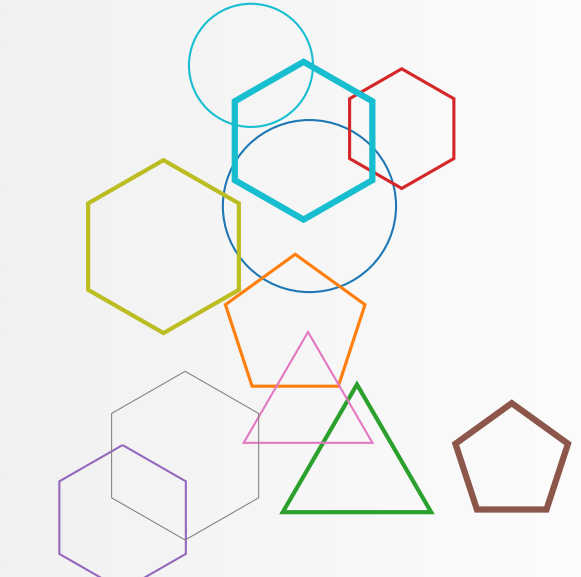[{"shape": "circle", "thickness": 1, "radius": 0.74, "center": [0.532, 0.642]}, {"shape": "pentagon", "thickness": 1.5, "radius": 0.63, "center": [0.508, 0.433]}, {"shape": "triangle", "thickness": 2, "radius": 0.74, "center": [0.614, 0.186]}, {"shape": "hexagon", "thickness": 1.5, "radius": 0.52, "center": [0.691, 0.776]}, {"shape": "hexagon", "thickness": 1, "radius": 0.63, "center": [0.211, 0.103]}, {"shape": "pentagon", "thickness": 3, "radius": 0.51, "center": [0.88, 0.199]}, {"shape": "triangle", "thickness": 1, "radius": 0.64, "center": [0.53, 0.296]}, {"shape": "hexagon", "thickness": 0.5, "radius": 0.73, "center": [0.319, 0.21]}, {"shape": "hexagon", "thickness": 2, "radius": 0.75, "center": [0.281, 0.572]}, {"shape": "hexagon", "thickness": 3, "radius": 0.68, "center": [0.522, 0.755]}, {"shape": "circle", "thickness": 1, "radius": 0.53, "center": [0.432, 0.886]}]